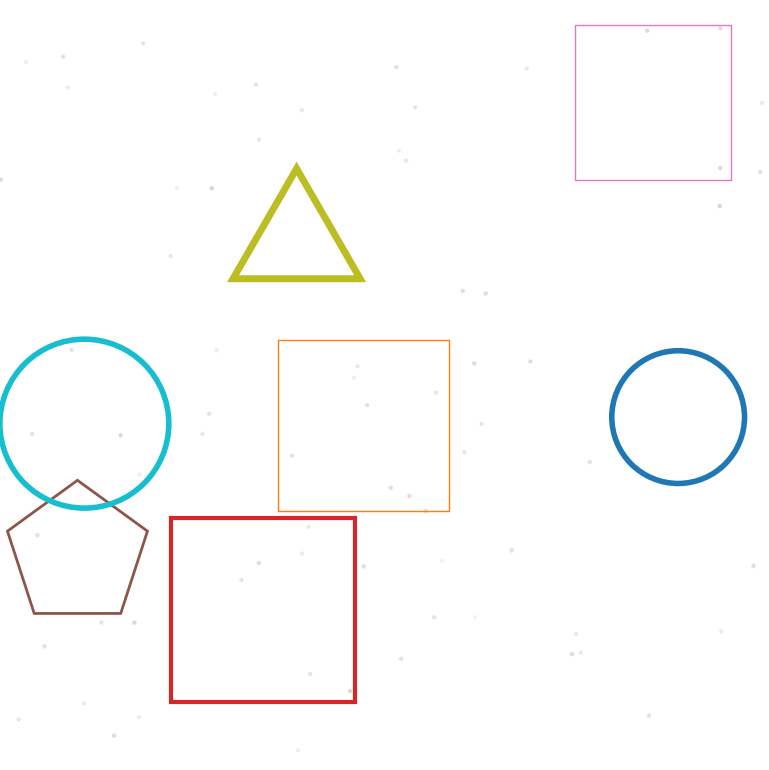[{"shape": "circle", "thickness": 2, "radius": 0.43, "center": [0.881, 0.458]}, {"shape": "square", "thickness": 0.5, "radius": 0.55, "center": [0.472, 0.447]}, {"shape": "square", "thickness": 1.5, "radius": 0.6, "center": [0.341, 0.208]}, {"shape": "pentagon", "thickness": 1, "radius": 0.48, "center": [0.101, 0.281]}, {"shape": "square", "thickness": 0.5, "radius": 0.51, "center": [0.848, 0.867]}, {"shape": "triangle", "thickness": 2.5, "radius": 0.48, "center": [0.385, 0.686]}, {"shape": "circle", "thickness": 2, "radius": 0.55, "center": [0.11, 0.45]}]